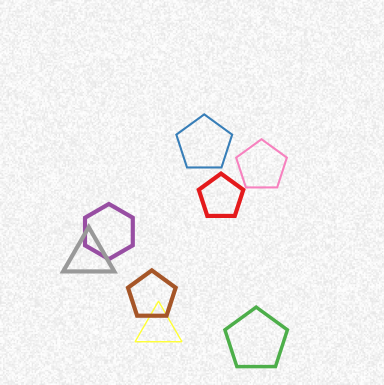[{"shape": "pentagon", "thickness": 3, "radius": 0.3, "center": [0.574, 0.488]}, {"shape": "pentagon", "thickness": 1.5, "radius": 0.38, "center": [0.531, 0.627]}, {"shape": "pentagon", "thickness": 2.5, "radius": 0.43, "center": [0.665, 0.117]}, {"shape": "hexagon", "thickness": 3, "radius": 0.36, "center": [0.283, 0.399]}, {"shape": "triangle", "thickness": 1, "radius": 0.35, "center": [0.412, 0.148]}, {"shape": "pentagon", "thickness": 3, "radius": 0.33, "center": [0.394, 0.233]}, {"shape": "pentagon", "thickness": 1.5, "radius": 0.35, "center": [0.679, 0.569]}, {"shape": "triangle", "thickness": 3, "radius": 0.38, "center": [0.23, 0.333]}]